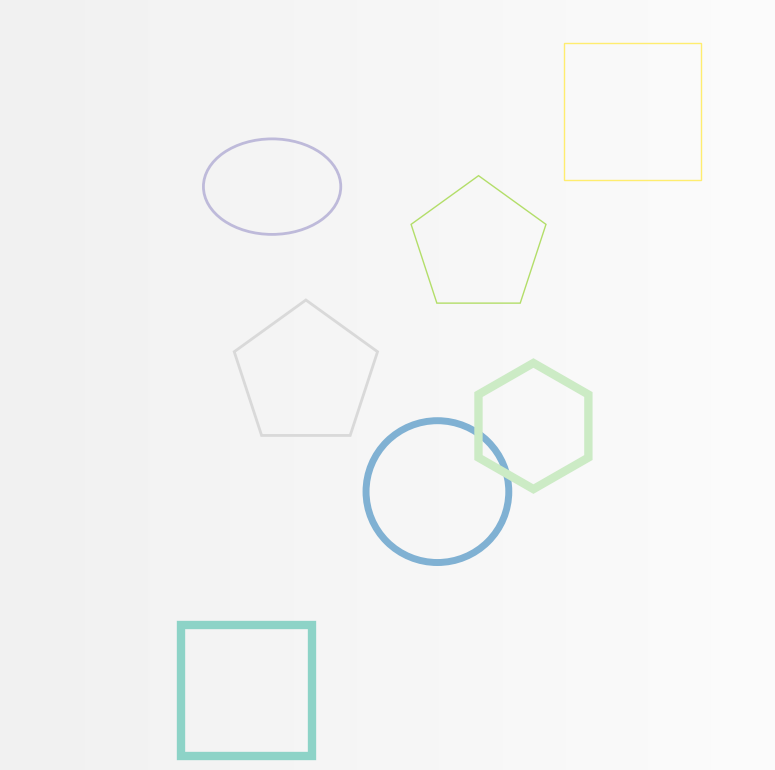[{"shape": "square", "thickness": 3, "radius": 0.42, "center": [0.318, 0.103]}, {"shape": "oval", "thickness": 1, "radius": 0.44, "center": [0.351, 0.758]}, {"shape": "circle", "thickness": 2.5, "radius": 0.46, "center": [0.564, 0.362]}, {"shape": "pentagon", "thickness": 0.5, "radius": 0.46, "center": [0.617, 0.68]}, {"shape": "pentagon", "thickness": 1, "radius": 0.49, "center": [0.395, 0.513]}, {"shape": "hexagon", "thickness": 3, "radius": 0.41, "center": [0.688, 0.447]}, {"shape": "square", "thickness": 0.5, "radius": 0.44, "center": [0.816, 0.855]}]